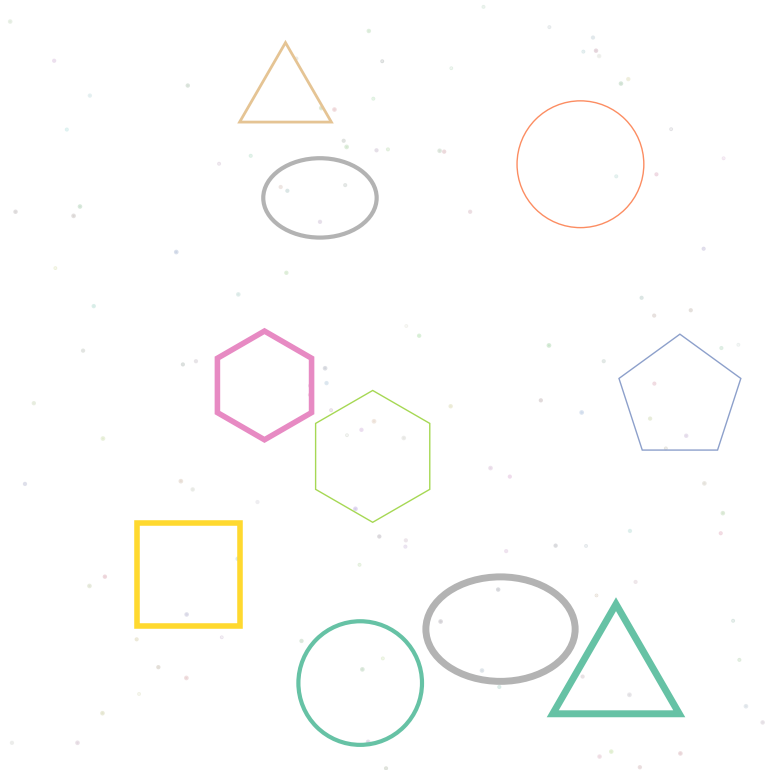[{"shape": "triangle", "thickness": 2.5, "radius": 0.47, "center": [0.8, 0.12]}, {"shape": "circle", "thickness": 1.5, "radius": 0.4, "center": [0.468, 0.113]}, {"shape": "circle", "thickness": 0.5, "radius": 0.41, "center": [0.754, 0.787]}, {"shape": "pentagon", "thickness": 0.5, "radius": 0.42, "center": [0.883, 0.483]}, {"shape": "hexagon", "thickness": 2, "radius": 0.35, "center": [0.343, 0.499]}, {"shape": "hexagon", "thickness": 0.5, "radius": 0.43, "center": [0.484, 0.407]}, {"shape": "square", "thickness": 2, "radius": 0.34, "center": [0.244, 0.254]}, {"shape": "triangle", "thickness": 1, "radius": 0.34, "center": [0.371, 0.876]}, {"shape": "oval", "thickness": 1.5, "radius": 0.37, "center": [0.416, 0.743]}, {"shape": "oval", "thickness": 2.5, "radius": 0.48, "center": [0.65, 0.183]}]